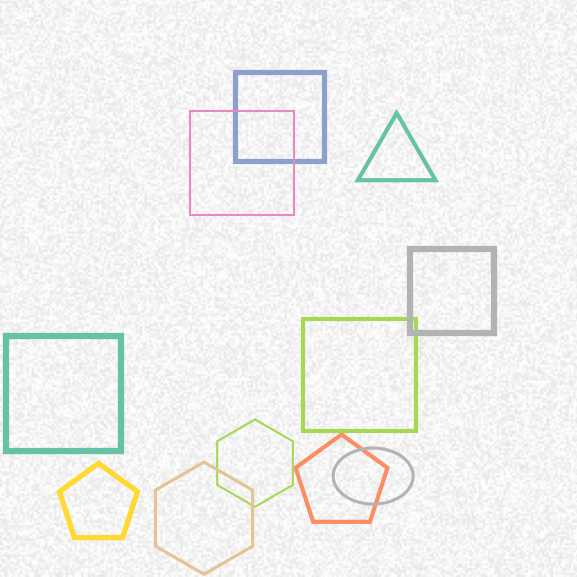[{"shape": "square", "thickness": 3, "radius": 0.5, "center": [0.11, 0.318]}, {"shape": "triangle", "thickness": 2, "radius": 0.39, "center": [0.687, 0.726]}, {"shape": "pentagon", "thickness": 2, "radius": 0.42, "center": [0.591, 0.163]}, {"shape": "square", "thickness": 2.5, "radius": 0.39, "center": [0.484, 0.797]}, {"shape": "square", "thickness": 1, "radius": 0.45, "center": [0.419, 0.717]}, {"shape": "hexagon", "thickness": 1, "radius": 0.38, "center": [0.442, 0.197]}, {"shape": "square", "thickness": 2, "radius": 0.49, "center": [0.622, 0.35]}, {"shape": "pentagon", "thickness": 2.5, "radius": 0.36, "center": [0.171, 0.126]}, {"shape": "hexagon", "thickness": 1.5, "radius": 0.49, "center": [0.353, 0.102]}, {"shape": "square", "thickness": 3, "radius": 0.36, "center": [0.782, 0.495]}, {"shape": "oval", "thickness": 1.5, "radius": 0.35, "center": [0.646, 0.175]}]